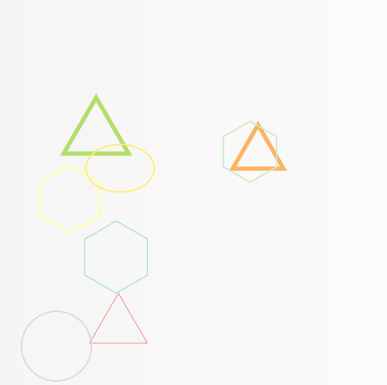[{"shape": "hexagon", "thickness": 0.5, "radius": 0.47, "center": [0.3, 0.332]}, {"shape": "hexagon", "thickness": 1.5, "radius": 0.44, "center": [0.181, 0.484]}, {"shape": "triangle", "thickness": 0.5, "radius": 0.43, "center": [0.306, 0.152]}, {"shape": "triangle", "thickness": 3, "radius": 0.38, "center": [0.666, 0.6]}, {"shape": "triangle", "thickness": 3, "radius": 0.48, "center": [0.248, 0.65]}, {"shape": "circle", "thickness": 1, "radius": 0.45, "center": [0.146, 0.101]}, {"shape": "hexagon", "thickness": 1, "radius": 0.4, "center": [0.645, 0.606]}, {"shape": "oval", "thickness": 1, "radius": 0.44, "center": [0.31, 0.563]}]